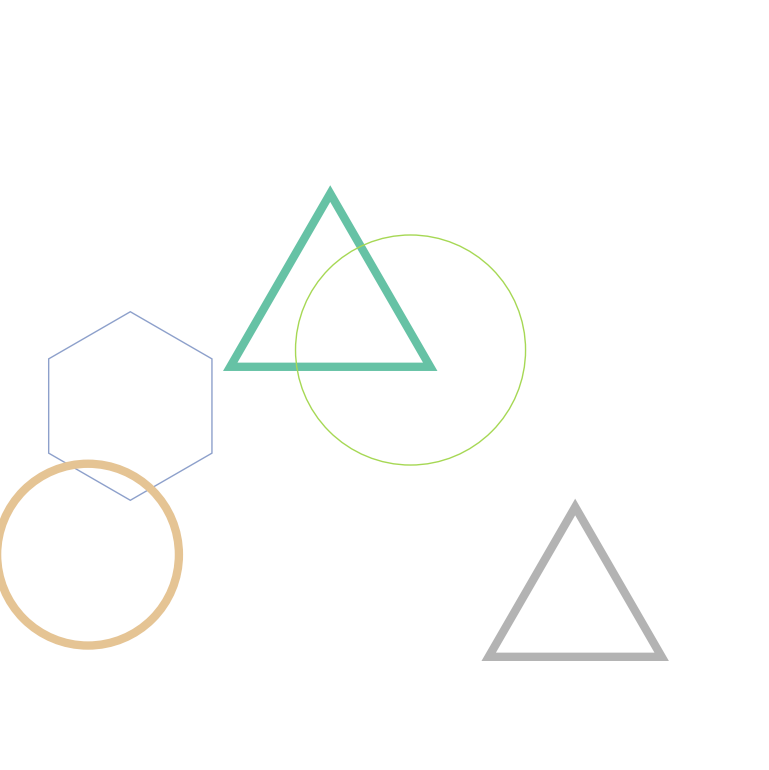[{"shape": "triangle", "thickness": 3, "radius": 0.75, "center": [0.429, 0.599]}, {"shape": "hexagon", "thickness": 0.5, "radius": 0.61, "center": [0.169, 0.473]}, {"shape": "circle", "thickness": 0.5, "radius": 0.75, "center": [0.533, 0.545]}, {"shape": "circle", "thickness": 3, "radius": 0.59, "center": [0.114, 0.28]}, {"shape": "triangle", "thickness": 3, "radius": 0.65, "center": [0.747, 0.212]}]